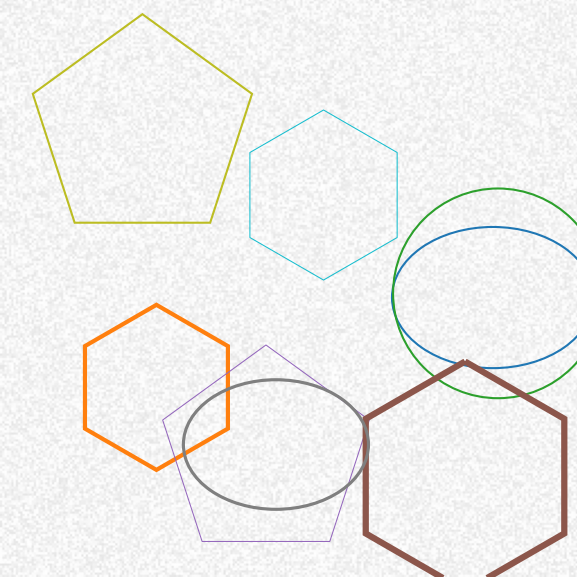[{"shape": "oval", "thickness": 1, "radius": 0.87, "center": [0.853, 0.484]}, {"shape": "hexagon", "thickness": 2, "radius": 0.71, "center": [0.271, 0.328]}, {"shape": "circle", "thickness": 1, "radius": 0.91, "center": [0.862, 0.491]}, {"shape": "pentagon", "thickness": 0.5, "radius": 0.94, "center": [0.461, 0.214]}, {"shape": "hexagon", "thickness": 3, "radius": 0.99, "center": [0.805, 0.175]}, {"shape": "oval", "thickness": 1.5, "radius": 0.8, "center": [0.478, 0.229]}, {"shape": "pentagon", "thickness": 1, "radius": 1.0, "center": [0.247, 0.775]}, {"shape": "hexagon", "thickness": 0.5, "radius": 0.74, "center": [0.56, 0.661]}]